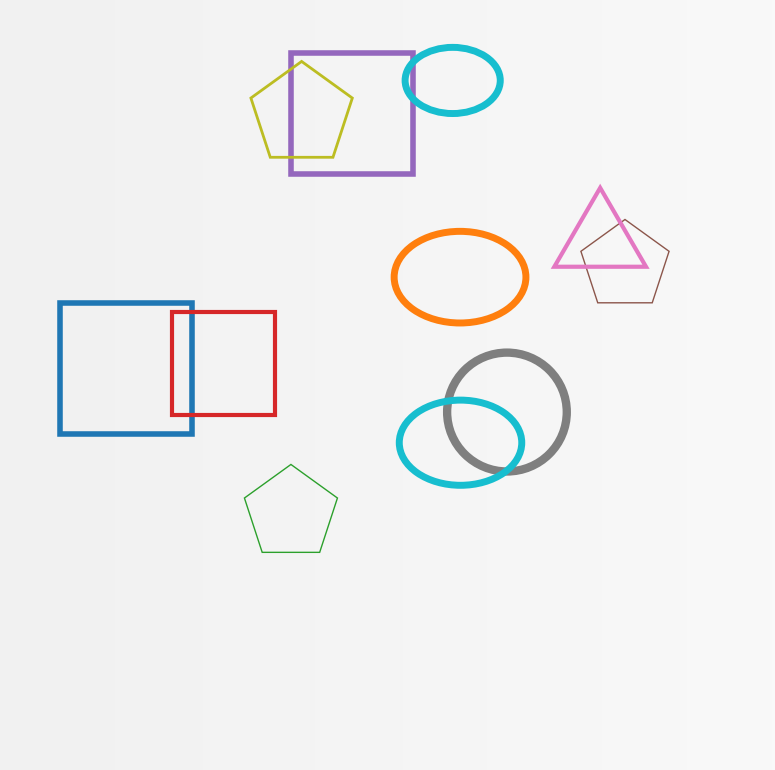[{"shape": "square", "thickness": 2, "radius": 0.43, "center": [0.163, 0.521]}, {"shape": "oval", "thickness": 2.5, "radius": 0.43, "center": [0.594, 0.64]}, {"shape": "pentagon", "thickness": 0.5, "radius": 0.32, "center": [0.375, 0.334]}, {"shape": "square", "thickness": 1.5, "radius": 0.33, "center": [0.289, 0.528]}, {"shape": "square", "thickness": 2, "radius": 0.39, "center": [0.454, 0.853]}, {"shape": "pentagon", "thickness": 0.5, "radius": 0.3, "center": [0.806, 0.655]}, {"shape": "triangle", "thickness": 1.5, "radius": 0.34, "center": [0.774, 0.688]}, {"shape": "circle", "thickness": 3, "radius": 0.39, "center": [0.654, 0.465]}, {"shape": "pentagon", "thickness": 1, "radius": 0.34, "center": [0.389, 0.851]}, {"shape": "oval", "thickness": 2.5, "radius": 0.4, "center": [0.594, 0.425]}, {"shape": "oval", "thickness": 2.5, "radius": 0.31, "center": [0.584, 0.896]}]